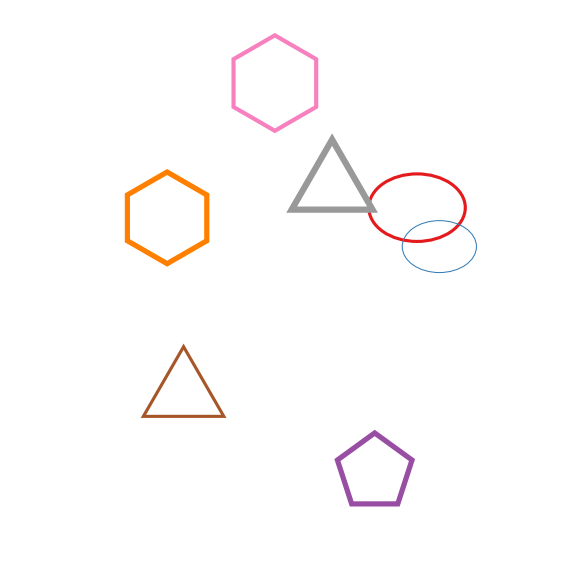[{"shape": "oval", "thickness": 1.5, "radius": 0.42, "center": [0.722, 0.64]}, {"shape": "oval", "thickness": 0.5, "radius": 0.32, "center": [0.761, 0.572]}, {"shape": "pentagon", "thickness": 2.5, "radius": 0.34, "center": [0.649, 0.182]}, {"shape": "hexagon", "thickness": 2.5, "radius": 0.4, "center": [0.289, 0.622]}, {"shape": "triangle", "thickness": 1.5, "radius": 0.4, "center": [0.318, 0.318]}, {"shape": "hexagon", "thickness": 2, "radius": 0.41, "center": [0.476, 0.855]}, {"shape": "triangle", "thickness": 3, "radius": 0.4, "center": [0.575, 0.677]}]